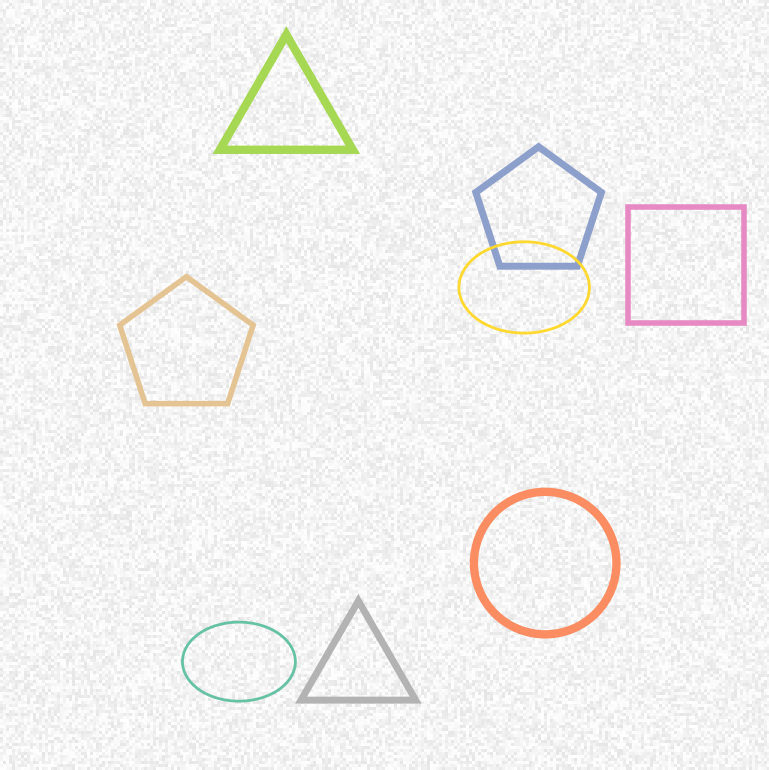[{"shape": "oval", "thickness": 1, "radius": 0.37, "center": [0.31, 0.141]}, {"shape": "circle", "thickness": 3, "radius": 0.46, "center": [0.708, 0.269]}, {"shape": "pentagon", "thickness": 2.5, "radius": 0.43, "center": [0.7, 0.724]}, {"shape": "square", "thickness": 2, "radius": 0.38, "center": [0.891, 0.656]}, {"shape": "triangle", "thickness": 3, "radius": 0.5, "center": [0.372, 0.855]}, {"shape": "oval", "thickness": 1, "radius": 0.42, "center": [0.681, 0.627]}, {"shape": "pentagon", "thickness": 2, "radius": 0.46, "center": [0.242, 0.55]}, {"shape": "triangle", "thickness": 2.5, "radius": 0.43, "center": [0.465, 0.134]}]